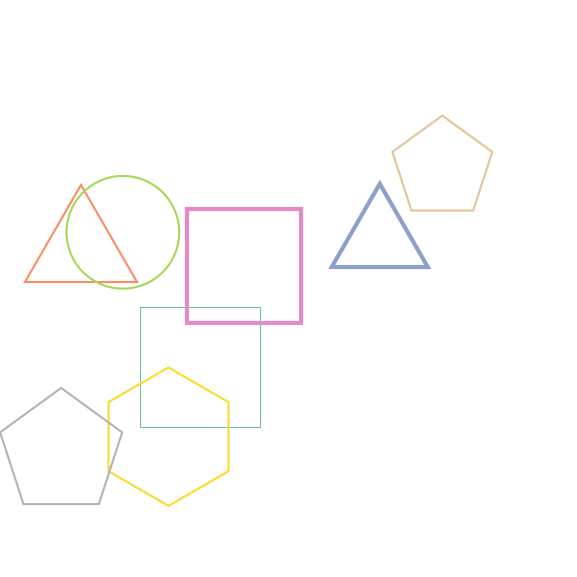[{"shape": "square", "thickness": 0.5, "radius": 0.52, "center": [0.346, 0.364]}, {"shape": "triangle", "thickness": 1, "radius": 0.56, "center": [0.14, 0.567]}, {"shape": "triangle", "thickness": 2, "radius": 0.48, "center": [0.658, 0.585]}, {"shape": "square", "thickness": 2, "radius": 0.49, "center": [0.423, 0.538]}, {"shape": "circle", "thickness": 1, "radius": 0.49, "center": [0.213, 0.597]}, {"shape": "hexagon", "thickness": 1, "radius": 0.6, "center": [0.292, 0.243]}, {"shape": "pentagon", "thickness": 1, "radius": 0.45, "center": [0.766, 0.708]}, {"shape": "pentagon", "thickness": 1, "radius": 0.56, "center": [0.106, 0.216]}]